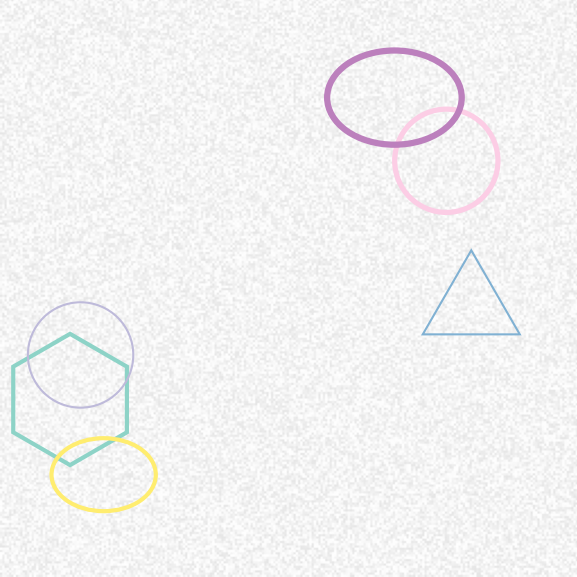[{"shape": "hexagon", "thickness": 2, "radius": 0.57, "center": [0.121, 0.307]}, {"shape": "circle", "thickness": 1, "radius": 0.46, "center": [0.14, 0.384]}, {"shape": "triangle", "thickness": 1, "radius": 0.48, "center": [0.816, 0.469]}, {"shape": "circle", "thickness": 2.5, "radius": 0.45, "center": [0.773, 0.721]}, {"shape": "oval", "thickness": 3, "radius": 0.58, "center": [0.683, 0.83]}, {"shape": "oval", "thickness": 2, "radius": 0.45, "center": [0.179, 0.177]}]